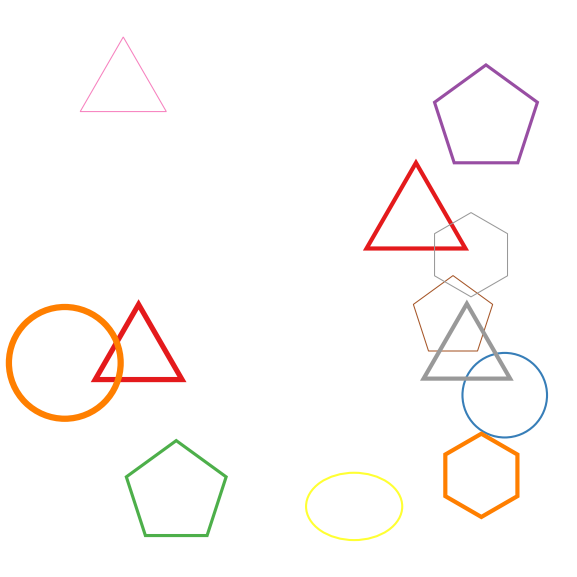[{"shape": "triangle", "thickness": 2.5, "radius": 0.43, "center": [0.24, 0.385]}, {"shape": "triangle", "thickness": 2, "radius": 0.49, "center": [0.72, 0.618]}, {"shape": "circle", "thickness": 1, "radius": 0.37, "center": [0.874, 0.315]}, {"shape": "pentagon", "thickness": 1.5, "radius": 0.45, "center": [0.305, 0.145]}, {"shape": "pentagon", "thickness": 1.5, "radius": 0.47, "center": [0.842, 0.793]}, {"shape": "circle", "thickness": 3, "radius": 0.48, "center": [0.112, 0.371]}, {"shape": "hexagon", "thickness": 2, "radius": 0.36, "center": [0.834, 0.176]}, {"shape": "oval", "thickness": 1, "radius": 0.42, "center": [0.613, 0.122]}, {"shape": "pentagon", "thickness": 0.5, "radius": 0.36, "center": [0.784, 0.45]}, {"shape": "triangle", "thickness": 0.5, "radius": 0.43, "center": [0.213, 0.849]}, {"shape": "hexagon", "thickness": 0.5, "radius": 0.36, "center": [0.816, 0.558]}, {"shape": "triangle", "thickness": 2, "radius": 0.43, "center": [0.808, 0.387]}]